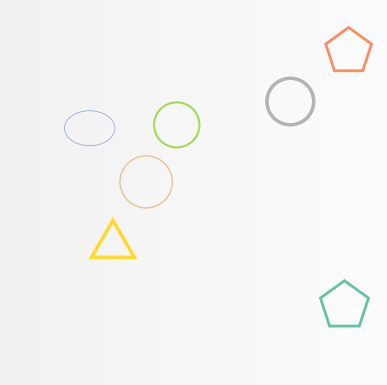[{"shape": "pentagon", "thickness": 2, "radius": 0.33, "center": [0.889, 0.206]}, {"shape": "pentagon", "thickness": 2, "radius": 0.31, "center": [0.9, 0.866]}, {"shape": "oval", "thickness": 0.5, "radius": 0.32, "center": [0.231, 0.667]}, {"shape": "circle", "thickness": 1.5, "radius": 0.29, "center": [0.456, 0.676]}, {"shape": "triangle", "thickness": 2.5, "radius": 0.32, "center": [0.291, 0.364]}, {"shape": "circle", "thickness": 1, "radius": 0.34, "center": [0.377, 0.528]}, {"shape": "circle", "thickness": 2.5, "radius": 0.3, "center": [0.749, 0.736]}]